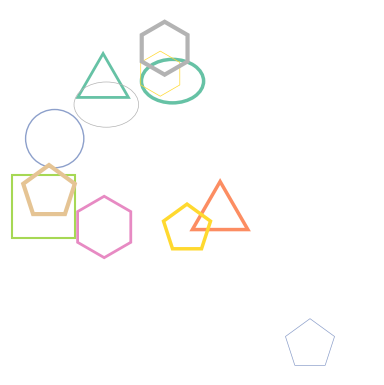[{"shape": "triangle", "thickness": 2, "radius": 0.38, "center": [0.268, 0.785]}, {"shape": "oval", "thickness": 2.5, "radius": 0.4, "center": [0.448, 0.789]}, {"shape": "triangle", "thickness": 2.5, "radius": 0.42, "center": [0.572, 0.445]}, {"shape": "pentagon", "thickness": 0.5, "radius": 0.34, "center": [0.805, 0.105]}, {"shape": "circle", "thickness": 1, "radius": 0.38, "center": [0.142, 0.64]}, {"shape": "hexagon", "thickness": 2, "radius": 0.4, "center": [0.271, 0.411]}, {"shape": "square", "thickness": 1.5, "radius": 0.41, "center": [0.113, 0.463]}, {"shape": "hexagon", "thickness": 0.5, "radius": 0.29, "center": [0.416, 0.809]}, {"shape": "pentagon", "thickness": 2.5, "radius": 0.32, "center": [0.486, 0.406]}, {"shape": "pentagon", "thickness": 3, "radius": 0.35, "center": [0.127, 0.501]}, {"shape": "oval", "thickness": 0.5, "radius": 0.42, "center": [0.276, 0.728]}, {"shape": "hexagon", "thickness": 3, "radius": 0.34, "center": [0.428, 0.875]}]